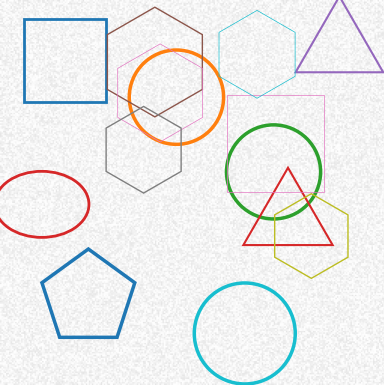[{"shape": "square", "thickness": 2, "radius": 0.54, "center": [0.169, 0.843]}, {"shape": "pentagon", "thickness": 2.5, "radius": 0.63, "center": [0.23, 0.226]}, {"shape": "circle", "thickness": 2.5, "radius": 0.61, "center": [0.458, 0.748]}, {"shape": "circle", "thickness": 2.5, "radius": 0.61, "center": [0.711, 0.553]}, {"shape": "oval", "thickness": 2, "radius": 0.61, "center": [0.108, 0.469]}, {"shape": "triangle", "thickness": 1.5, "radius": 0.67, "center": [0.748, 0.43]}, {"shape": "triangle", "thickness": 1.5, "radius": 0.66, "center": [0.882, 0.878]}, {"shape": "hexagon", "thickness": 1, "radius": 0.71, "center": [0.402, 0.839]}, {"shape": "square", "thickness": 0.5, "radius": 0.63, "center": [0.717, 0.627]}, {"shape": "hexagon", "thickness": 0.5, "radius": 0.64, "center": [0.416, 0.759]}, {"shape": "hexagon", "thickness": 1, "radius": 0.56, "center": [0.373, 0.611]}, {"shape": "hexagon", "thickness": 1, "radius": 0.55, "center": [0.809, 0.387]}, {"shape": "hexagon", "thickness": 0.5, "radius": 0.57, "center": [0.668, 0.859]}, {"shape": "circle", "thickness": 2.5, "radius": 0.66, "center": [0.636, 0.134]}]